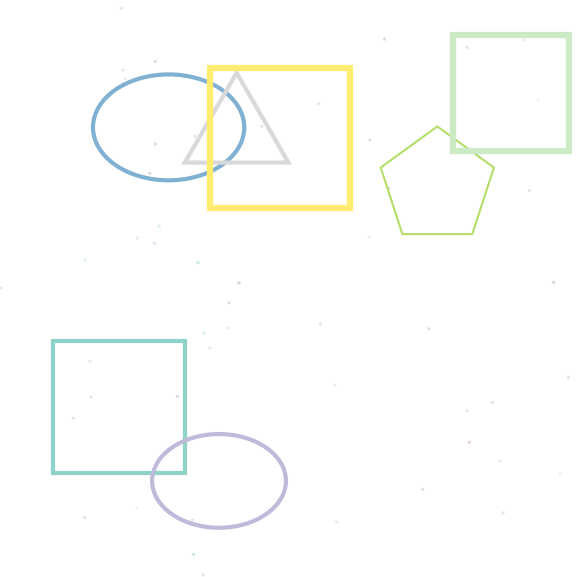[{"shape": "square", "thickness": 2, "radius": 0.57, "center": [0.206, 0.295]}, {"shape": "oval", "thickness": 2, "radius": 0.58, "center": [0.379, 0.166]}, {"shape": "oval", "thickness": 2, "radius": 0.65, "center": [0.292, 0.779]}, {"shape": "pentagon", "thickness": 1, "radius": 0.52, "center": [0.757, 0.677]}, {"shape": "triangle", "thickness": 2, "radius": 0.52, "center": [0.41, 0.769]}, {"shape": "square", "thickness": 3, "radius": 0.5, "center": [0.885, 0.838]}, {"shape": "square", "thickness": 3, "radius": 0.6, "center": [0.485, 0.761]}]